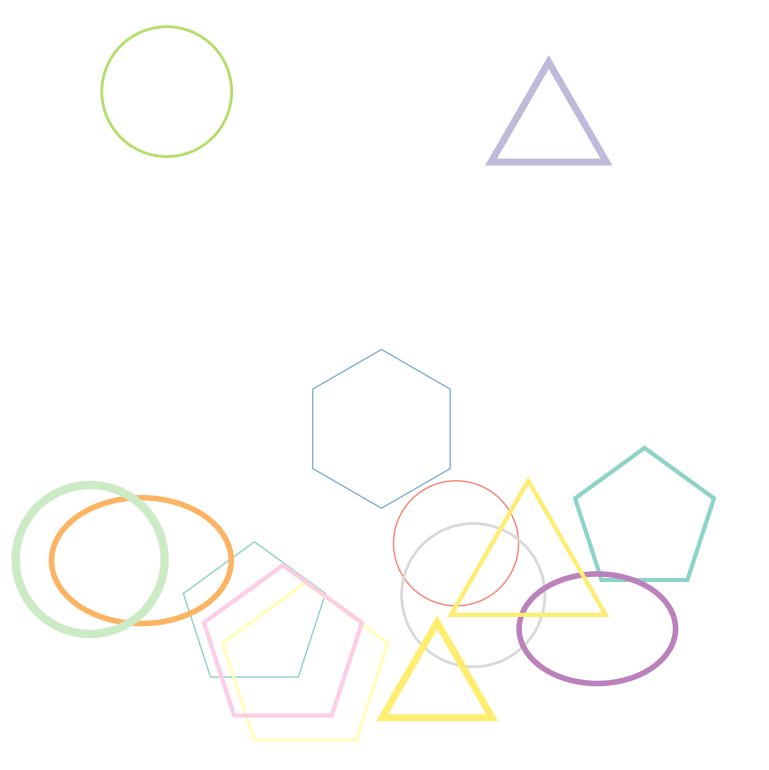[{"shape": "pentagon", "thickness": 0.5, "radius": 0.49, "center": [0.33, 0.199]}, {"shape": "pentagon", "thickness": 1.5, "radius": 0.47, "center": [0.837, 0.323]}, {"shape": "pentagon", "thickness": 1, "radius": 0.56, "center": [0.396, 0.13]}, {"shape": "triangle", "thickness": 2.5, "radius": 0.43, "center": [0.713, 0.833]}, {"shape": "circle", "thickness": 0.5, "radius": 0.41, "center": [0.592, 0.294]}, {"shape": "hexagon", "thickness": 0.5, "radius": 0.52, "center": [0.495, 0.443]}, {"shape": "oval", "thickness": 2, "radius": 0.58, "center": [0.184, 0.272]}, {"shape": "circle", "thickness": 1, "radius": 0.42, "center": [0.217, 0.881]}, {"shape": "pentagon", "thickness": 1.5, "radius": 0.54, "center": [0.367, 0.158]}, {"shape": "circle", "thickness": 1, "radius": 0.47, "center": [0.615, 0.227]}, {"shape": "oval", "thickness": 2, "radius": 0.51, "center": [0.776, 0.183]}, {"shape": "circle", "thickness": 3, "radius": 0.48, "center": [0.117, 0.273]}, {"shape": "triangle", "thickness": 1.5, "radius": 0.58, "center": [0.686, 0.26]}, {"shape": "triangle", "thickness": 2.5, "radius": 0.41, "center": [0.568, 0.109]}]